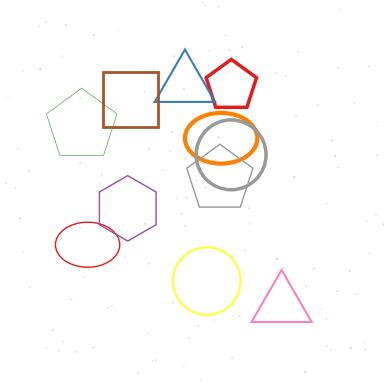[{"shape": "oval", "thickness": 1, "radius": 0.42, "center": [0.228, 0.364]}, {"shape": "pentagon", "thickness": 2.5, "radius": 0.34, "center": [0.601, 0.777]}, {"shape": "triangle", "thickness": 1.5, "radius": 0.45, "center": [0.48, 0.781]}, {"shape": "pentagon", "thickness": 0.5, "radius": 0.48, "center": [0.212, 0.674]}, {"shape": "hexagon", "thickness": 1, "radius": 0.42, "center": [0.332, 0.459]}, {"shape": "oval", "thickness": 3, "radius": 0.47, "center": [0.574, 0.641]}, {"shape": "circle", "thickness": 1.5, "radius": 0.44, "center": [0.537, 0.27]}, {"shape": "square", "thickness": 2, "radius": 0.36, "center": [0.339, 0.742]}, {"shape": "triangle", "thickness": 1.5, "radius": 0.45, "center": [0.731, 0.209]}, {"shape": "pentagon", "thickness": 1, "radius": 0.45, "center": [0.571, 0.535]}, {"shape": "circle", "thickness": 2.5, "radius": 0.45, "center": [0.6, 0.598]}]